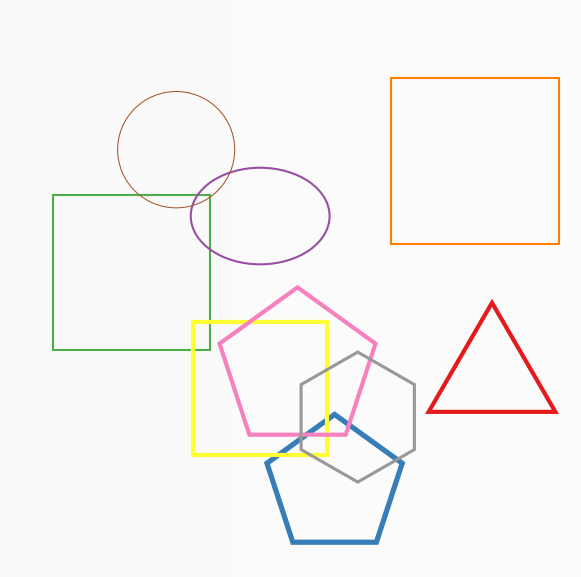[{"shape": "triangle", "thickness": 2, "radius": 0.63, "center": [0.846, 0.349]}, {"shape": "pentagon", "thickness": 2.5, "radius": 0.61, "center": [0.576, 0.159]}, {"shape": "square", "thickness": 1, "radius": 0.68, "center": [0.225, 0.527]}, {"shape": "oval", "thickness": 1, "radius": 0.6, "center": [0.448, 0.625]}, {"shape": "square", "thickness": 1, "radius": 0.72, "center": [0.817, 0.721]}, {"shape": "square", "thickness": 2, "radius": 0.58, "center": [0.447, 0.326]}, {"shape": "circle", "thickness": 0.5, "radius": 0.5, "center": [0.303, 0.74]}, {"shape": "pentagon", "thickness": 2, "radius": 0.71, "center": [0.512, 0.361]}, {"shape": "hexagon", "thickness": 1.5, "radius": 0.56, "center": [0.615, 0.277]}]